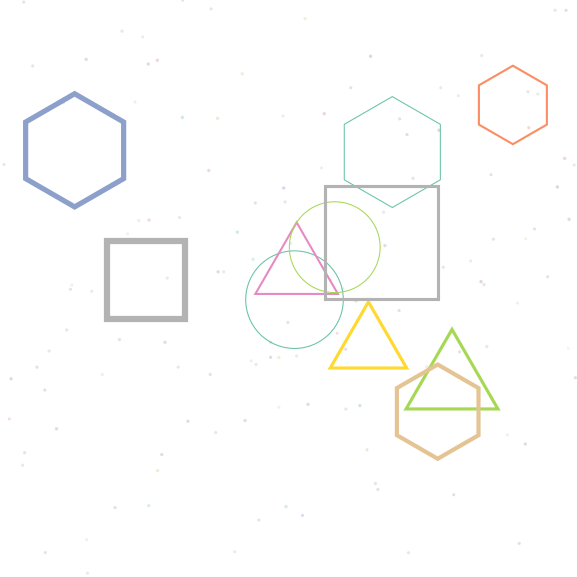[{"shape": "hexagon", "thickness": 0.5, "radius": 0.48, "center": [0.679, 0.736]}, {"shape": "circle", "thickness": 0.5, "radius": 0.42, "center": [0.51, 0.48]}, {"shape": "hexagon", "thickness": 1, "radius": 0.34, "center": [0.888, 0.817]}, {"shape": "hexagon", "thickness": 2.5, "radius": 0.49, "center": [0.129, 0.739]}, {"shape": "triangle", "thickness": 1, "radius": 0.41, "center": [0.514, 0.531]}, {"shape": "triangle", "thickness": 1.5, "radius": 0.46, "center": [0.783, 0.337]}, {"shape": "circle", "thickness": 0.5, "radius": 0.39, "center": [0.58, 0.571]}, {"shape": "triangle", "thickness": 1.5, "radius": 0.38, "center": [0.638, 0.4]}, {"shape": "hexagon", "thickness": 2, "radius": 0.41, "center": [0.758, 0.286]}, {"shape": "square", "thickness": 3, "radius": 0.34, "center": [0.253, 0.514]}, {"shape": "square", "thickness": 1.5, "radius": 0.49, "center": [0.66, 0.579]}]